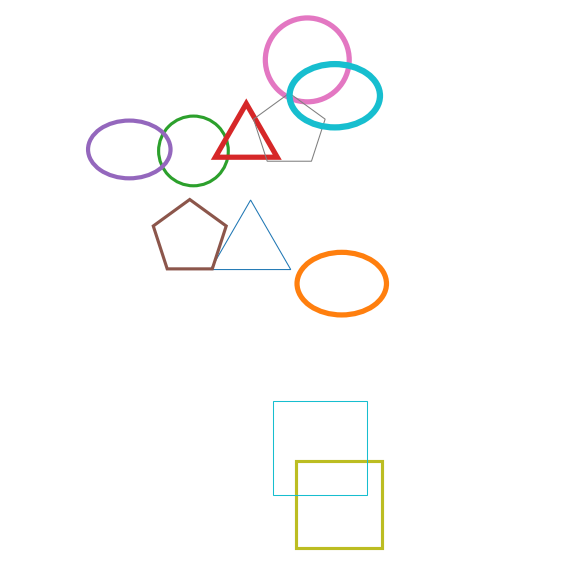[{"shape": "triangle", "thickness": 0.5, "radius": 0.4, "center": [0.434, 0.572]}, {"shape": "oval", "thickness": 2.5, "radius": 0.39, "center": [0.592, 0.508]}, {"shape": "circle", "thickness": 1.5, "radius": 0.3, "center": [0.335, 0.738]}, {"shape": "triangle", "thickness": 2.5, "radius": 0.31, "center": [0.426, 0.758]}, {"shape": "oval", "thickness": 2, "radius": 0.36, "center": [0.224, 0.74]}, {"shape": "pentagon", "thickness": 1.5, "radius": 0.33, "center": [0.329, 0.587]}, {"shape": "circle", "thickness": 2.5, "radius": 0.36, "center": [0.532, 0.895]}, {"shape": "pentagon", "thickness": 0.5, "radius": 0.33, "center": [0.501, 0.773]}, {"shape": "square", "thickness": 1.5, "radius": 0.38, "center": [0.587, 0.126]}, {"shape": "square", "thickness": 0.5, "radius": 0.41, "center": [0.554, 0.224]}, {"shape": "oval", "thickness": 3, "radius": 0.39, "center": [0.58, 0.833]}]